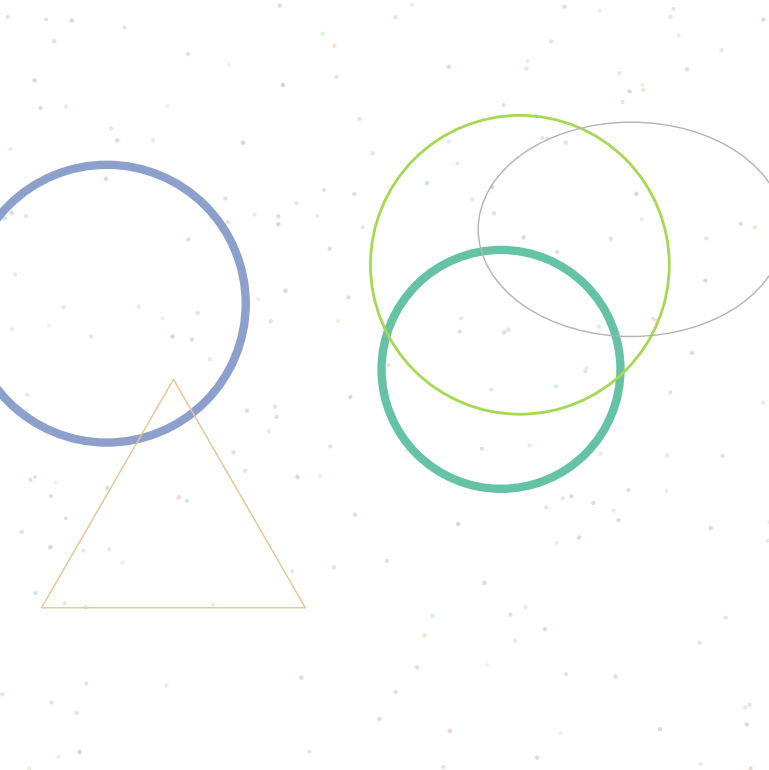[{"shape": "circle", "thickness": 3, "radius": 0.78, "center": [0.651, 0.52]}, {"shape": "circle", "thickness": 3, "radius": 0.9, "center": [0.139, 0.606]}, {"shape": "circle", "thickness": 1, "radius": 0.97, "center": [0.675, 0.656]}, {"shape": "triangle", "thickness": 0.5, "radius": 0.99, "center": [0.225, 0.31]}, {"shape": "oval", "thickness": 0.5, "radius": 0.99, "center": [0.82, 0.702]}]